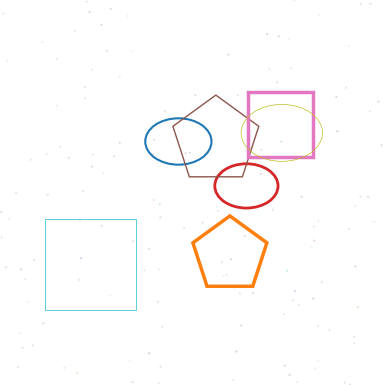[{"shape": "oval", "thickness": 1.5, "radius": 0.43, "center": [0.463, 0.632]}, {"shape": "pentagon", "thickness": 2.5, "radius": 0.51, "center": [0.597, 0.338]}, {"shape": "oval", "thickness": 2, "radius": 0.41, "center": [0.64, 0.517]}, {"shape": "pentagon", "thickness": 1, "radius": 0.59, "center": [0.561, 0.636]}, {"shape": "square", "thickness": 2.5, "radius": 0.42, "center": [0.728, 0.676]}, {"shape": "oval", "thickness": 0.5, "radius": 0.53, "center": [0.732, 0.655]}, {"shape": "square", "thickness": 0.5, "radius": 0.59, "center": [0.235, 0.313]}]